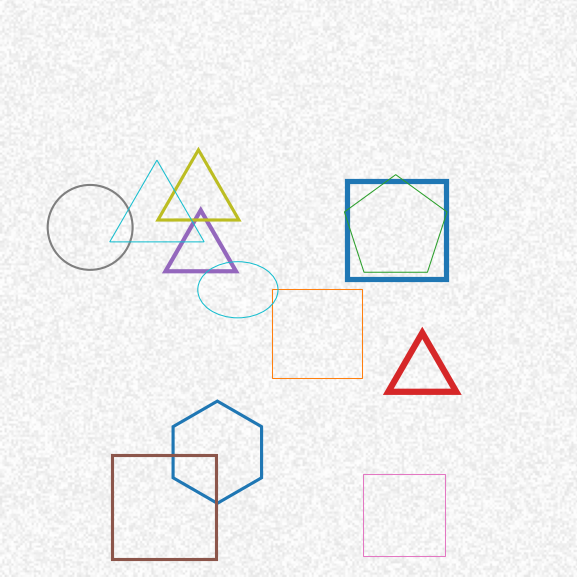[{"shape": "hexagon", "thickness": 1.5, "radius": 0.44, "center": [0.376, 0.216]}, {"shape": "square", "thickness": 2.5, "radius": 0.43, "center": [0.687, 0.601]}, {"shape": "square", "thickness": 0.5, "radius": 0.39, "center": [0.549, 0.421]}, {"shape": "pentagon", "thickness": 0.5, "radius": 0.47, "center": [0.685, 0.603]}, {"shape": "triangle", "thickness": 3, "radius": 0.34, "center": [0.731, 0.355]}, {"shape": "triangle", "thickness": 2, "radius": 0.35, "center": [0.348, 0.565]}, {"shape": "square", "thickness": 1.5, "radius": 0.45, "center": [0.284, 0.121]}, {"shape": "square", "thickness": 0.5, "radius": 0.36, "center": [0.699, 0.107]}, {"shape": "circle", "thickness": 1, "radius": 0.37, "center": [0.156, 0.605]}, {"shape": "triangle", "thickness": 1.5, "radius": 0.41, "center": [0.344, 0.659]}, {"shape": "triangle", "thickness": 0.5, "radius": 0.47, "center": [0.272, 0.627]}, {"shape": "oval", "thickness": 0.5, "radius": 0.35, "center": [0.412, 0.497]}]